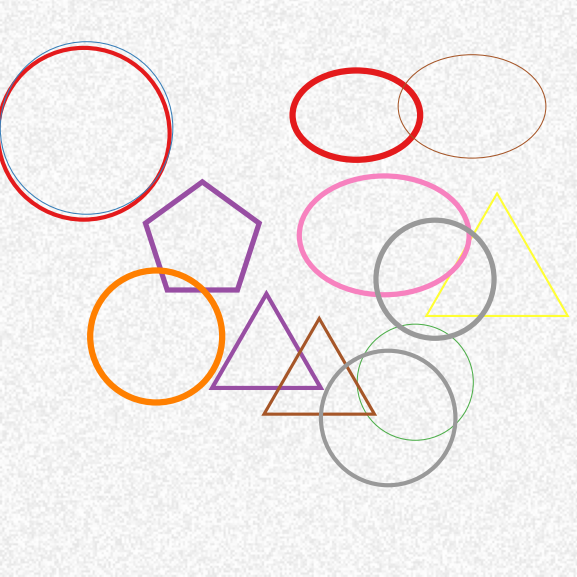[{"shape": "circle", "thickness": 2, "radius": 0.74, "center": [0.145, 0.768]}, {"shape": "oval", "thickness": 3, "radius": 0.55, "center": [0.617, 0.8]}, {"shape": "circle", "thickness": 0.5, "radius": 0.75, "center": [0.15, 0.778]}, {"shape": "circle", "thickness": 0.5, "radius": 0.5, "center": [0.719, 0.337]}, {"shape": "triangle", "thickness": 2, "radius": 0.54, "center": [0.461, 0.382]}, {"shape": "pentagon", "thickness": 2.5, "radius": 0.52, "center": [0.35, 0.581]}, {"shape": "circle", "thickness": 3, "radius": 0.57, "center": [0.27, 0.416]}, {"shape": "triangle", "thickness": 1, "radius": 0.71, "center": [0.861, 0.523]}, {"shape": "oval", "thickness": 0.5, "radius": 0.64, "center": [0.817, 0.815]}, {"shape": "triangle", "thickness": 1.5, "radius": 0.55, "center": [0.553, 0.337]}, {"shape": "oval", "thickness": 2.5, "radius": 0.74, "center": [0.665, 0.592]}, {"shape": "circle", "thickness": 2, "radius": 0.58, "center": [0.672, 0.275]}, {"shape": "circle", "thickness": 2.5, "radius": 0.51, "center": [0.753, 0.516]}]